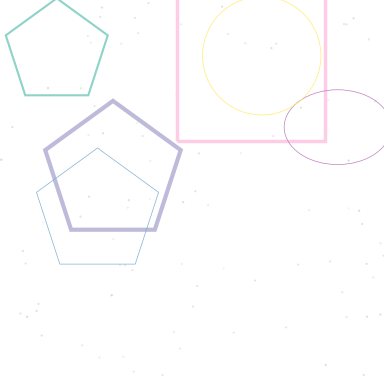[{"shape": "pentagon", "thickness": 1.5, "radius": 0.7, "center": [0.147, 0.865]}, {"shape": "pentagon", "thickness": 3, "radius": 0.92, "center": [0.293, 0.553]}, {"shape": "pentagon", "thickness": 0.5, "radius": 0.83, "center": [0.253, 0.449]}, {"shape": "square", "thickness": 2.5, "radius": 0.96, "center": [0.652, 0.824]}, {"shape": "oval", "thickness": 0.5, "radius": 0.69, "center": [0.877, 0.67]}, {"shape": "circle", "thickness": 0.5, "radius": 0.77, "center": [0.68, 0.855]}]